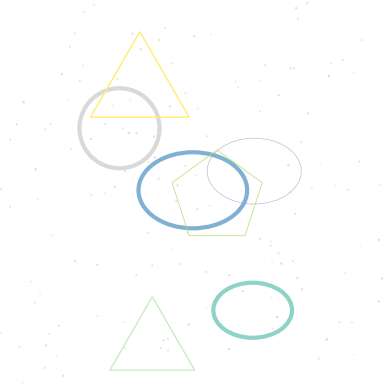[{"shape": "oval", "thickness": 3, "radius": 0.51, "center": [0.656, 0.194]}, {"shape": "oval", "thickness": 0.5, "radius": 0.61, "center": [0.66, 0.556]}, {"shape": "oval", "thickness": 3, "radius": 0.71, "center": [0.501, 0.506]}, {"shape": "pentagon", "thickness": 0.5, "radius": 0.62, "center": [0.564, 0.487]}, {"shape": "circle", "thickness": 3, "radius": 0.52, "center": [0.31, 0.667]}, {"shape": "triangle", "thickness": 1, "radius": 0.64, "center": [0.396, 0.102]}, {"shape": "triangle", "thickness": 1, "radius": 0.74, "center": [0.363, 0.77]}]